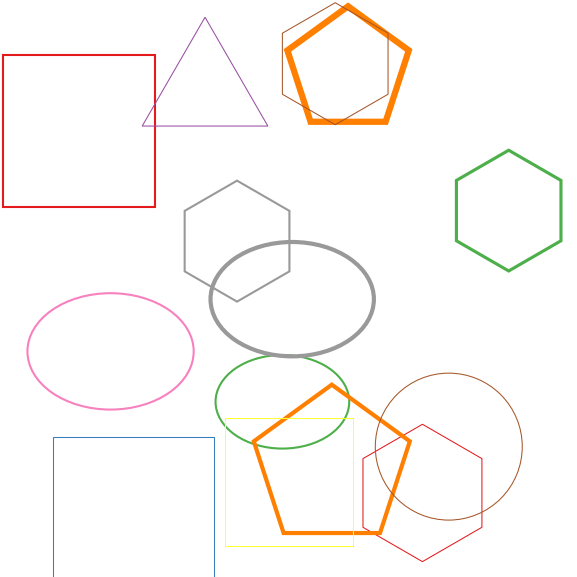[{"shape": "square", "thickness": 1, "radius": 0.66, "center": [0.137, 0.773]}, {"shape": "hexagon", "thickness": 0.5, "radius": 0.59, "center": [0.732, 0.146]}, {"shape": "square", "thickness": 0.5, "radius": 0.7, "center": [0.231, 0.103]}, {"shape": "hexagon", "thickness": 1.5, "radius": 0.52, "center": [0.881, 0.634]}, {"shape": "oval", "thickness": 1, "radius": 0.58, "center": [0.489, 0.303]}, {"shape": "triangle", "thickness": 0.5, "radius": 0.63, "center": [0.355, 0.844]}, {"shape": "pentagon", "thickness": 3, "radius": 0.55, "center": [0.603, 0.878]}, {"shape": "pentagon", "thickness": 2, "radius": 0.71, "center": [0.575, 0.191]}, {"shape": "square", "thickness": 0.5, "radius": 0.56, "center": [0.501, 0.165]}, {"shape": "circle", "thickness": 0.5, "radius": 0.64, "center": [0.777, 0.226]}, {"shape": "hexagon", "thickness": 0.5, "radius": 0.53, "center": [0.58, 0.889]}, {"shape": "oval", "thickness": 1, "radius": 0.72, "center": [0.191, 0.391]}, {"shape": "hexagon", "thickness": 1, "radius": 0.52, "center": [0.41, 0.582]}, {"shape": "oval", "thickness": 2, "radius": 0.71, "center": [0.506, 0.481]}]